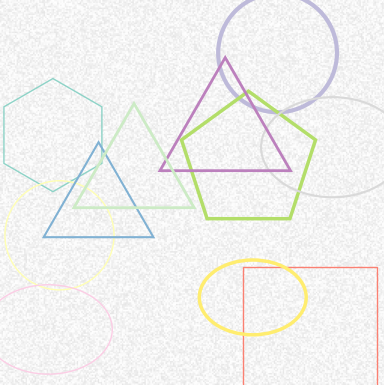[{"shape": "hexagon", "thickness": 1, "radius": 0.73, "center": [0.137, 0.649]}, {"shape": "circle", "thickness": 1, "radius": 0.71, "center": [0.155, 0.389]}, {"shape": "circle", "thickness": 3, "radius": 0.77, "center": [0.721, 0.863]}, {"shape": "square", "thickness": 1, "radius": 0.87, "center": [0.805, 0.132]}, {"shape": "triangle", "thickness": 1.5, "radius": 0.82, "center": [0.256, 0.466]}, {"shape": "pentagon", "thickness": 2.5, "radius": 0.92, "center": [0.645, 0.58]}, {"shape": "oval", "thickness": 1, "radius": 0.83, "center": [0.126, 0.144]}, {"shape": "oval", "thickness": 1.5, "radius": 0.93, "center": [0.864, 0.618]}, {"shape": "triangle", "thickness": 2, "radius": 0.98, "center": [0.585, 0.655]}, {"shape": "triangle", "thickness": 2, "radius": 0.9, "center": [0.348, 0.551]}, {"shape": "oval", "thickness": 2.5, "radius": 0.69, "center": [0.657, 0.228]}]